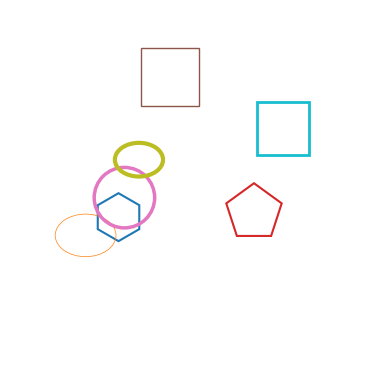[{"shape": "hexagon", "thickness": 1.5, "radius": 0.31, "center": [0.308, 0.436]}, {"shape": "oval", "thickness": 0.5, "radius": 0.39, "center": [0.222, 0.389]}, {"shape": "pentagon", "thickness": 1.5, "radius": 0.38, "center": [0.66, 0.448]}, {"shape": "square", "thickness": 1, "radius": 0.37, "center": [0.441, 0.8]}, {"shape": "circle", "thickness": 2.5, "radius": 0.39, "center": [0.323, 0.487]}, {"shape": "oval", "thickness": 3, "radius": 0.31, "center": [0.361, 0.585]}, {"shape": "square", "thickness": 2, "radius": 0.34, "center": [0.736, 0.667]}]